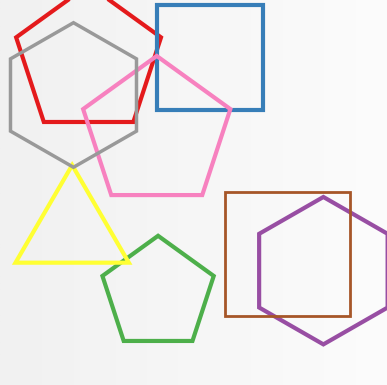[{"shape": "pentagon", "thickness": 3, "radius": 0.98, "center": [0.229, 0.842]}, {"shape": "square", "thickness": 3, "radius": 0.68, "center": [0.542, 0.85]}, {"shape": "pentagon", "thickness": 3, "radius": 0.75, "center": [0.408, 0.237]}, {"shape": "hexagon", "thickness": 3, "radius": 0.96, "center": [0.835, 0.297]}, {"shape": "triangle", "thickness": 3, "radius": 0.84, "center": [0.186, 0.402]}, {"shape": "square", "thickness": 2, "radius": 0.8, "center": [0.742, 0.34]}, {"shape": "pentagon", "thickness": 3, "radius": 1.0, "center": [0.405, 0.655]}, {"shape": "hexagon", "thickness": 2.5, "radius": 0.94, "center": [0.19, 0.753]}]